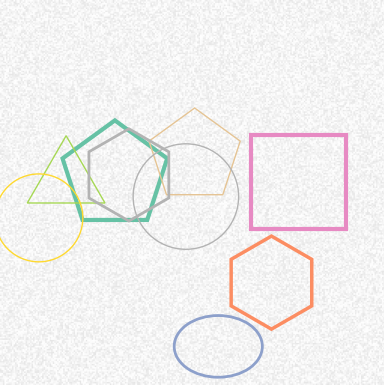[{"shape": "pentagon", "thickness": 3, "radius": 0.71, "center": [0.298, 0.544]}, {"shape": "hexagon", "thickness": 2.5, "radius": 0.6, "center": [0.705, 0.266]}, {"shape": "oval", "thickness": 2, "radius": 0.57, "center": [0.567, 0.1]}, {"shape": "square", "thickness": 3, "radius": 0.62, "center": [0.775, 0.527]}, {"shape": "triangle", "thickness": 1, "radius": 0.58, "center": [0.172, 0.531]}, {"shape": "circle", "thickness": 1, "radius": 0.57, "center": [0.101, 0.434]}, {"shape": "pentagon", "thickness": 1, "radius": 0.62, "center": [0.506, 0.595]}, {"shape": "hexagon", "thickness": 2, "radius": 0.6, "center": [0.335, 0.546]}, {"shape": "circle", "thickness": 1, "radius": 0.69, "center": [0.483, 0.489]}]